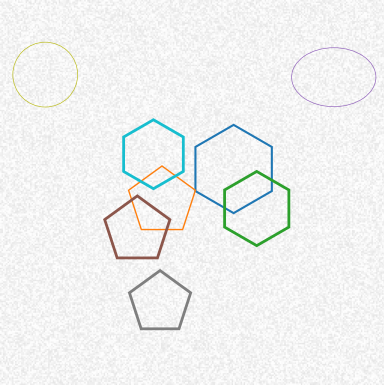[{"shape": "hexagon", "thickness": 1.5, "radius": 0.57, "center": [0.607, 0.561]}, {"shape": "pentagon", "thickness": 1, "radius": 0.46, "center": [0.421, 0.478]}, {"shape": "hexagon", "thickness": 2, "radius": 0.48, "center": [0.667, 0.458]}, {"shape": "oval", "thickness": 0.5, "radius": 0.55, "center": [0.867, 0.799]}, {"shape": "pentagon", "thickness": 2, "radius": 0.45, "center": [0.357, 0.402]}, {"shape": "pentagon", "thickness": 2, "radius": 0.42, "center": [0.416, 0.214]}, {"shape": "circle", "thickness": 0.5, "radius": 0.42, "center": [0.118, 0.806]}, {"shape": "hexagon", "thickness": 2, "radius": 0.45, "center": [0.399, 0.599]}]